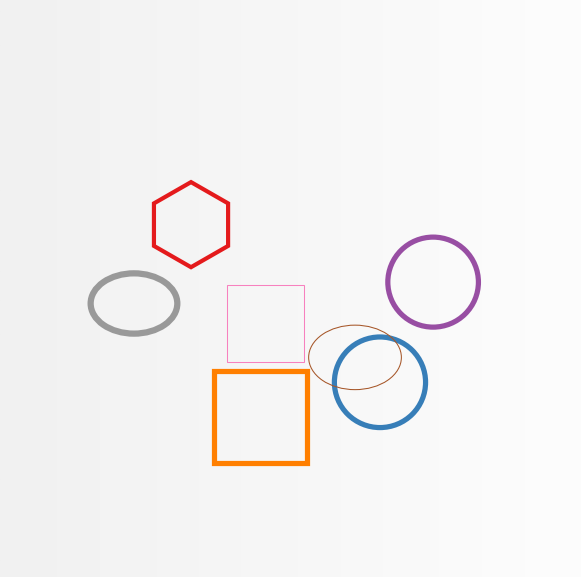[{"shape": "hexagon", "thickness": 2, "radius": 0.37, "center": [0.329, 0.61]}, {"shape": "circle", "thickness": 2.5, "radius": 0.39, "center": [0.654, 0.337]}, {"shape": "circle", "thickness": 2.5, "radius": 0.39, "center": [0.745, 0.511]}, {"shape": "square", "thickness": 2.5, "radius": 0.4, "center": [0.448, 0.278]}, {"shape": "oval", "thickness": 0.5, "radius": 0.4, "center": [0.611, 0.38]}, {"shape": "square", "thickness": 0.5, "radius": 0.33, "center": [0.456, 0.439]}, {"shape": "oval", "thickness": 3, "radius": 0.37, "center": [0.231, 0.474]}]